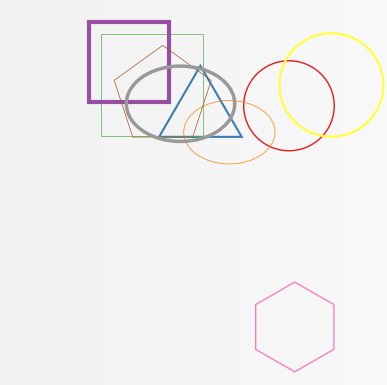[{"shape": "circle", "thickness": 1, "radius": 0.58, "center": [0.746, 0.725]}, {"shape": "triangle", "thickness": 1.5, "radius": 0.62, "center": [0.517, 0.706]}, {"shape": "square", "thickness": 0.5, "radius": 0.66, "center": [0.392, 0.78]}, {"shape": "square", "thickness": 3, "radius": 0.52, "center": [0.333, 0.839]}, {"shape": "oval", "thickness": 0.5, "radius": 0.59, "center": [0.592, 0.656]}, {"shape": "circle", "thickness": 1.5, "radius": 0.67, "center": [0.855, 0.779]}, {"shape": "pentagon", "thickness": 0.5, "radius": 0.66, "center": [0.42, 0.751]}, {"shape": "hexagon", "thickness": 1, "radius": 0.58, "center": [0.761, 0.151]}, {"shape": "oval", "thickness": 2.5, "radius": 0.7, "center": [0.466, 0.73]}]